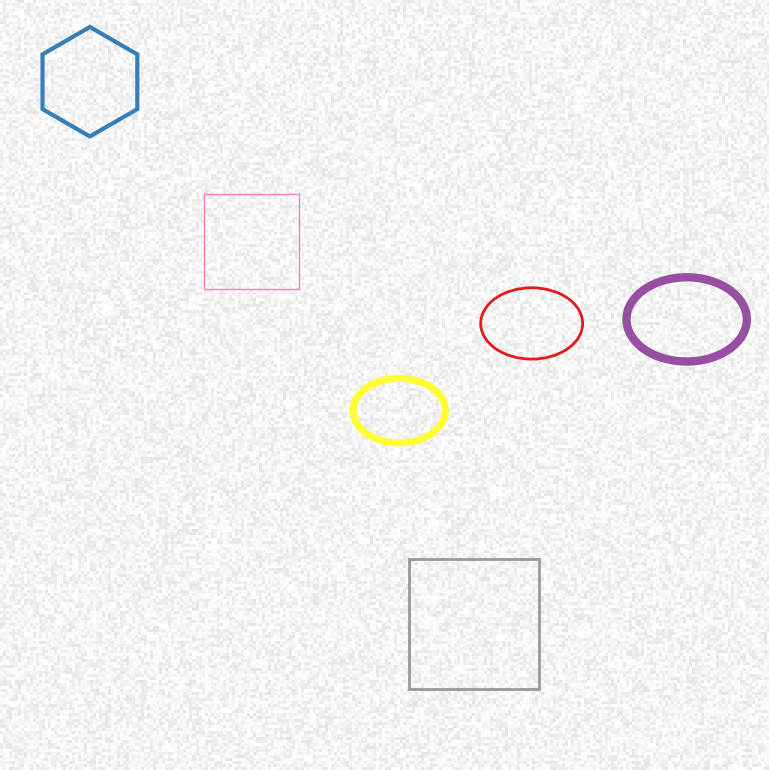[{"shape": "oval", "thickness": 1, "radius": 0.33, "center": [0.69, 0.58]}, {"shape": "hexagon", "thickness": 1.5, "radius": 0.36, "center": [0.117, 0.894]}, {"shape": "oval", "thickness": 3, "radius": 0.39, "center": [0.892, 0.585]}, {"shape": "oval", "thickness": 2.5, "radius": 0.3, "center": [0.518, 0.467]}, {"shape": "square", "thickness": 0.5, "radius": 0.31, "center": [0.326, 0.686]}, {"shape": "square", "thickness": 1, "radius": 0.42, "center": [0.616, 0.19]}]